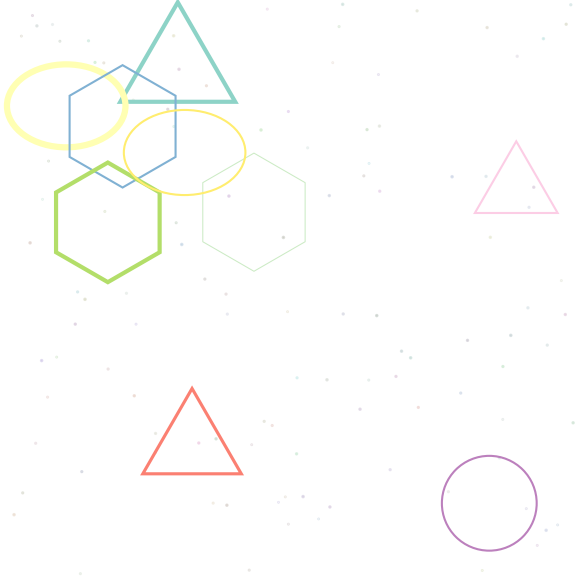[{"shape": "triangle", "thickness": 2, "radius": 0.57, "center": [0.308, 0.88]}, {"shape": "oval", "thickness": 3, "radius": 0.51, "center": [0.115, 0.816]}, {"shape": "triangle", "thickness": 1.5, "radius": 0.49, "center": [0.333, 0.228]}, {"shape": "hexagon", "thickness": 1, "radius": 0.53, "center": [0.212, 0.78]}, {"shape": "hexagon", "thickness": 2, "radius": 0.52, "center": [0.187, 0.614]}, {"shape": "triangle", "thickness": 1, "radius": 0.41, "center": [0.894, 0.672]}, {"shape": "circle", "thickness": 1, "radius": 0.41, "center": [0.847, 0.128]}, {"shape": "hexagon", "thickness": 0.5, "radius": 0.51, "center": [0.44, 0.632]}, {"shape": "oval", "thickness": 1, "radius": 0.53, "center": [0.32, 0.735]}]